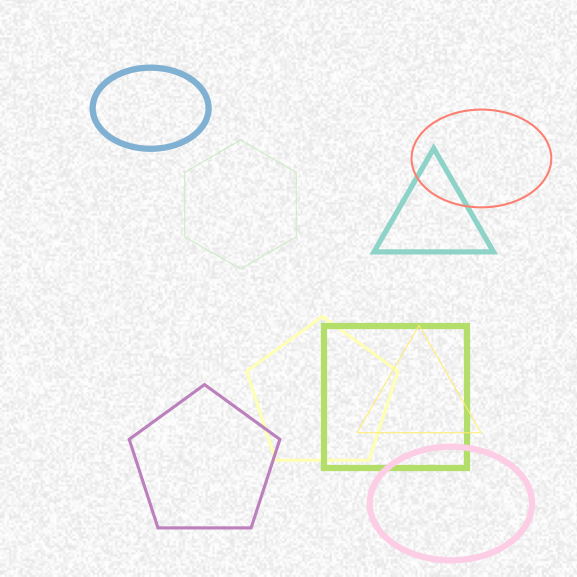[{"shape": "triangle", "thickness": 2.5, "radius": 0.6, "center": [0.751, 0.623]}, {"shape": "pentagon", "thickness": 1.5, "radius": 0.69, "center": [0.558, 0.314]}, {"shape": "oval", "thickness": 1, "radius": 0.6, "center": [0.834, 0.725]}, {"shape": "oval", "thickness": 3, "radius": 0.5, "center": [0.261, 0.812]}, {"shape": "square", "thickness": 3, "radius": 0.62, "center": [0.685, 0.311]}, {"shape": "oval", "thickness": 3, "radius": 0.7, "center": [0.781, 0.127]}, {"shape": "pentagon", "thickness": 1.5, "radius": 0.69, "center": [0.354, 0.196]}, {"shape": "hexagon", "thickness": 0.5, "radius": 0.56, "center": [0.416, 0.645]}, {"shape": "triangle", "thickness": 0.5, "radius": 0.62, "center": [0.726, 0.312]}]